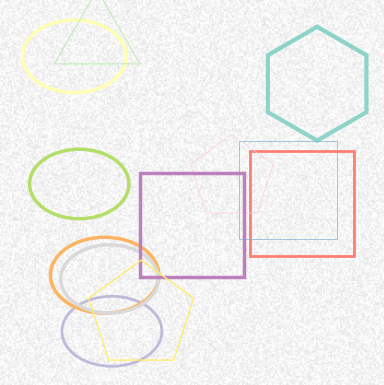[{"shape": "hexagon", "thickness": 3, "radius": 0.74, "center": [0.824, 0.783]}, {"shape": "oval", "thickness": 2.5, "radius": 0.67, "center": [0.193, 0.854]}, {"shape": "oval", "thickness": 2, "radius": 0.65, "center": [0.291, 0.14]}, {"shape": "square", "thickness": 2, "radius": 0.68, "center": [0.785, 0.472]}, {"shape": "square", "thickness": 0.5, "radius": 0.64, "center": [0.748, 0.507]}, {"shape": "oval", "thickness": 2.5, "radius": 0.7, "center": [0.272, 0.285]}, {"shape": "oval", "thickness": 2.5, "radius": 0.65, "center": [0.206, 0.522]}, {"shape": "pentagon", "thickness": 0.5, "radius": 0.57, "center": [0.602, 0.538]}, {"shape": "oval", "thickness": 2.5, "radius": 0.63, "center": [0.284, 0.276]}, {"shape": "square", "thickness": 2.5, "radius": 0.67, "center": [0.499, 0.415]}, {"shape": "triangle", "thickness": 1, "radius": 0.64, "center": [0.252, 0.898]}, {"shape": "pentagon", "thickness": 1, "radius": 0.72, "center": [0.367, 0.181]}]